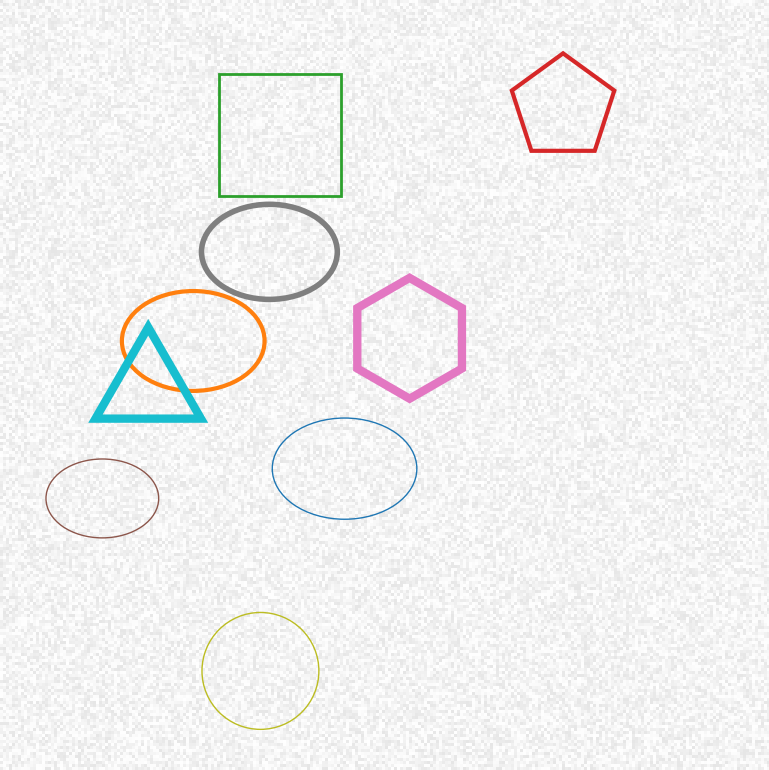[{"shape": "oval", "thickness": 0.5, "radius": 0.47, "center": [0.447, 0.391]}, {"shape": "oval", "thickness": 1.5, "radius": 0.46, "center": [0.251, 0.557]}, {"shape": "square", "thickness": 1, "radius": 0.39, "center": [0.364, 0.825]}, {"shape": "pentagon", "thickness": 1.5, "radius": 0.35, "center": [0.731, 0.861]}, {"shape": "oval", "thickness": 0.5, "radius": 0.37, "center": [0.133, 0.353]}, {"shape": "hexagon", "thickness": 3, "radius": 0.39, "center": [0.532, 0.561]}, {"shape": "oval", "thickness": 2, "radius": 0.44, "center": [0.35, 0.673]}, {"shape": "circle", "thickness": 0.5, "radius": 0.38, "center": [0.338, 0.129]}, {"shape": "triangle", "thickness": 3, "radius": 0.4, "center": [0.192, 0.496]}]